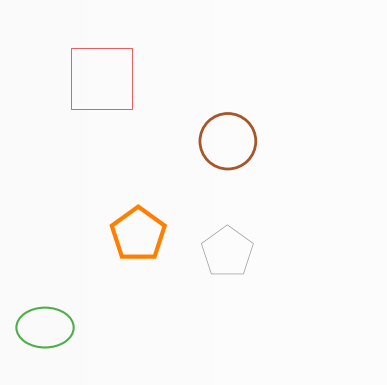[{"shape": "square", "thickness": 0.5, "radius": 0.4, "center": [0.262, 0.795]}, {"shape": "oval", "thickness": 1.5, "radius": 0.37, "center": [0.116, 0.149]}, {"shape": "pentagon", "thickness": 3, "radius": 0.36, "center": [0.357, 0.392]}, {"shape": "circle", "thickness": 2, "radius": 0.36, "center": [0.588, 0.633]}, {"shape": "pentagon", "thickness": 0.5, "radius": 0.35, "center": [0.587, 0.346]}]